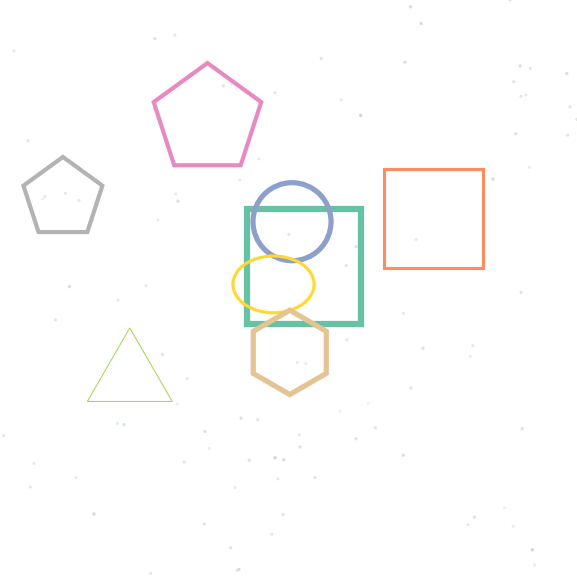[{"shape": "square", "thickness": 3, "radius": 0.5, "center": [0.526, 0.538]}, {"shape": "square", "thickness": 1.5, "radius": 0.43, "center": [0.751, 0.621]}, {"shape": "circle", "thickness": 2.5, "radius": 0.34, "center": [0.506, 0.615]}, {"shape": "pentagon", "thickness": 2, "radius": 0.49, "center": [0.359, 0.792]}, {"shape": "triangle", "thickness": 0.5, "radius": 0.42, "center": [0.225, 0.346]}, {"shape": "oval", "thickness": 1.5, "radius": 0.35, "center": [0.474, 0.507]}, {"shape": "hexagon", "thickness": 2.5, "radius": 0.36, "center": [0.502, 0.389]}, {"shape": "pentagon", "thickness": 2, "radius": 0.36, "center": [0.109, 0.655]}]